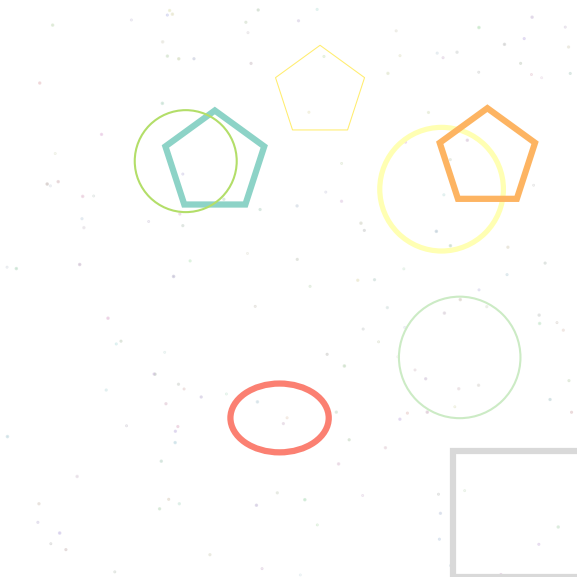[{"shape": "pentagon", "thickness": 3, "radius": 0.45, "center": [0.372, 0.718]}, {"shape": "circle", "thickness": 2.5, "radius": 0.54, "center": [0.765, 0.672]}, {"shape": "oval", "thickness": 3, "radius": 0.43, "center": [0.484, 0.275]}, {"shape": "pentagon", "thickness": 3, "radius": 0.43, "center": [0.844, 0.725]}, {"shape": "circle", "thickness": 1, "radius": 0.44, "center": [0.322, 0.72]}, {"shape": "square", "thickness": 3, "radius": 0.55, "center": [0.894, 0.109]}, {"shape": "circle", "thickness": 1, "radius": 0.53, "center": [0.796, 0.38]}, {"shape": "pentagon", "thickness": 0.5, "radius": 0.41, "center": [0.554, 0.84]}]